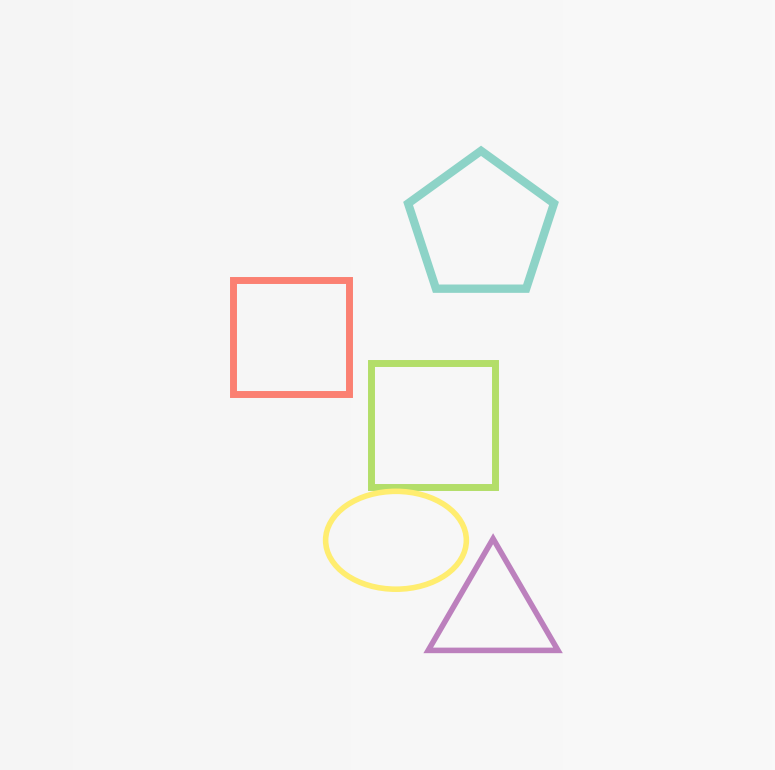[{"shape": "pentagon", "thickness": 3, "radius": 0.49, "center": [0.621, 0.705]}, {"shape": "square", "thickness": 2.5, "radius": 0.37, "center": [0.375, 0.562]}, {"shape": "square", "thickness": 2.5, "radius": 0.4, "center": [0.559, 0.448]}, {"shape": "triangle", "thickness": 2, "radius": 0.48, "center": [0.636, 0.204]}, {"shape": "oval", "thickness": 2, "radius": 0.45, "center": [0.511, 0.298]}]